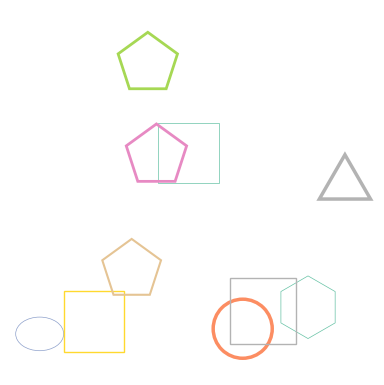[{"shape": "square", "thickness": 0.5, "radius": 0.39, "center": [0.489, 0.602]}, {"shape": "hexagon", "thickness": 0.5, "radius": 0.41, "center": [0.8, 0.202]}, {"shape": "circle", "thickness": 2.5, "radius": 0.38, "center": [0.63, 0.146]}, {"shape": "oval", "thickness": 0.5, "radius": 0.31, "center": [0.103, 0.133]}, {"shape": "pentagon", "thickness": 2, "radius": 0.41, "center": [0.406, 0.596]}, {"shape": "pentagon", "thickness": 2, "radius": 0.41, "center": [0.384, 0.835]}, {"shape": "square", "thickness": 1, "radius": 0.39, "center": [0.244, 0.165]}, {"shape": "pentagon", "thickness": 1.5, "radius": 0.4, "center": [0.342, 0.299]}, {"shape": "square", "thickness": 1, "radius": 0.43, "center": [0.684, 0.192]}, {"shape": "triangle", "thickness": 2.5, "radius": 0.38, "center": [0.896, 0.521]}]